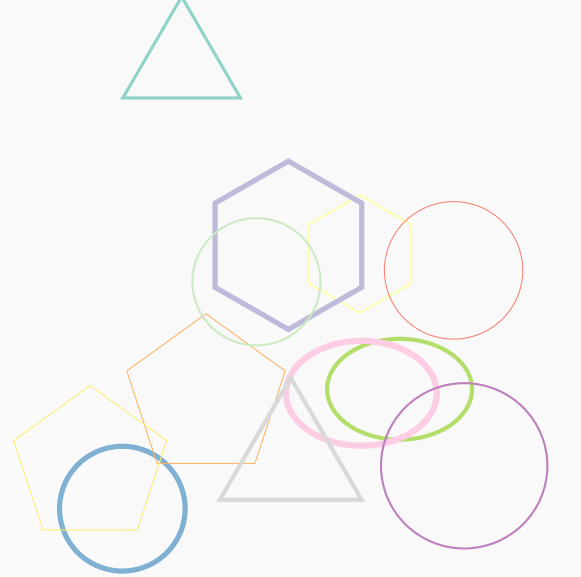[{"shape": "triangle", "thickness": 1.5, "radius": 0.58, "center": [0.313, 0.888]}, {"shape": "hexagon", "thickness": 1, "radius": 0.51, "center": [0.619, 0.559]}, {"shape": "hexagon", "thickness": 2.5, "radius": 0.73, "center": [0.496, 0.574]}, {"shape": "circle", "thickness": 0.5, "radius": 0.6, "center": [0.78, 0.531]}, {"shape": "circle", "thickness": 2.5, "radius": 0.54, "center": [0.21, 0.118]}, {"shape": "pentagon", "thickness": 0.5, "radius": 0.72, "center": [0.354, 0.313]}, {"shape": "oval", "thickness": 2, "radius": 0.62, "center": [0.687, 0.325]}, {"shape": "oval", "thickness": 3, "radius": 0.65, "center": [0.622, 0.318]}, {"shape": "triangle", "thickness": 2, "radius": 0.7, "center": [0.5, 0.204]}, {"shape": "circle", "thickness": 1, "radius": 0.72, "center": [0.799, 0.193]}, {"shape": "circle", "thickness": 1, "radius": 0.55, "center": [0.441, 0.511]}, {"shape": "pentagon", "thickness": 0.5, "radius": 0.69, "center": [0.155, 0.193]}]